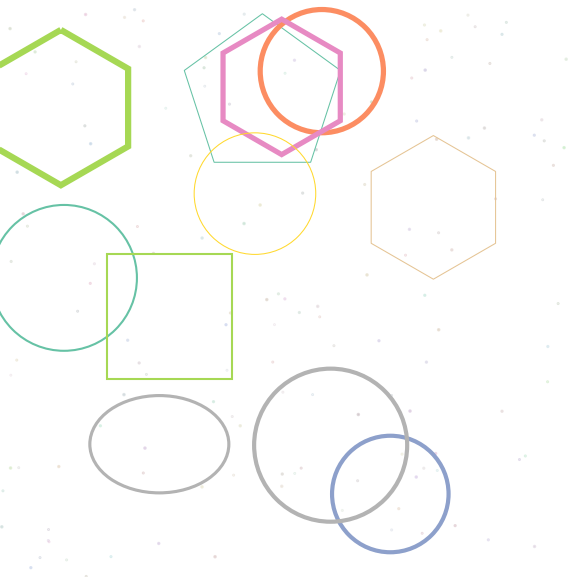[{"shape": "circle", "thickness": 1, "radius": 0.63, "center": [0.111, 0.518]}, {"shape": "pentagon", "thickness": 0.5, "radius": 0.71, "center": [0.454, 0.833]}, {"shape": "circle", "thickness": 2.5, "radius": 0.53, "center": [0.557, 0.876]}, {"shape": "circle", "thickness": 2, "radius": 0.5, "center": [0.676, 0.144]}, {"shape": "hexagon", "thickness": 2.5, "radius": 0.59, "center": [0.488, 0.849]}, {"shape": "hexagon", "thickness": 3, "radius": 0.67, "center": [0.105, 0.813]}, {"shape": "square", "thickness": 1, "radius": 0.54, "center": [0.294, 0.452]}, {"shape": "circle", "thickness": 0.5, "radius": 0.53, "center": [0.441, 0.664]}, {"shape": "hexagon", "thickness": 0.5, "radius": 0.62, "center": [0.75, 0.64]}, {"shape": "oval", "thickness": 1.5, "radius": 0.6, "center": [0.276, 0.23]}, {"shape": "circle", "thickness": 2, "radius": 0.66, "center": [0.573, 0.228]}]